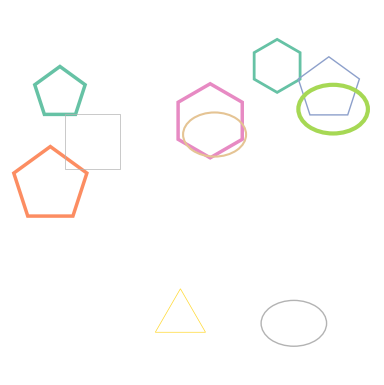[{"shape": "hexagon", "thickness": 2, "radius": 0.34, "center": [0.72, 0.829]}, {"shape": "pentagon", "thickness": 2.5, "radius": 0.34, "center": [0.156, 0.759]}, {"shape": "pentagon", "thickness": 2.5, "radius": 0.5, "center": [0.131, 0.52]}, {"shape": "pentagon", "thickness": 1, "radius": 0.42, "center": [0.854, 0.769]}, {"shape": "hexagon", "thickness": 2.5, "radius": 0.48, "center": [0.546, 0.686]}, {"shape": "oval", "thickness": 3, "radius": 0.45, "center": [0.865, 0.717]}, {"shape": "triangle", "thickness": 0.5, "radius": 0.38, "center": [0.469, 0.175]}, {"shape": "oval", "thickness": 1.5, "radius": 0.41, "center": [0.557, 0.651]}, {"shape": "oval", "thickness": 1, "radius": 0.43, "center": [0.763, 0.16]}, {"shape": "square", "thickness": 0.5, "radius": 0.36, "center": [0.241, 0.632]}]